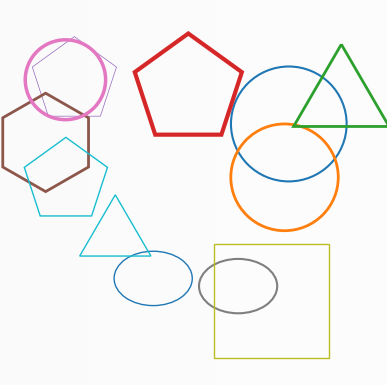[{"shape": "circle", "thickness": 1.5, "radius": 0.75, "center": [0.745, 0.678]}, {"shape": "oval", "thickness": 1, "radius": 0.5, "center": [0.395, 0.277]}, {"shape": "circle", "thickness": 2, "radius": 0.69, "center": [0.734, 0.539]}, {"shape": "triangle", "thickness": 2, "radius": 0.71, "center": [0.881, 0.743]}, {"shape": "pentagon", "thickness": 3, "radius": 0.73, "center": [0.486, 0.768]}, {"shape": "pentagon", "thickness": 0.5, "radius": 0.57, "center": [0.192, 0.791]}, {"shape": "hexagon", "thickness": 2, "radius": 0.64, "center": [0.118, 0.63]}, {"shape": "circle", "thickness": 2.5, "radius": 0.52, "center": [0.169, 0.793]}, {"shape": "oval", "thickness": 1.5, "radius": 0.5, "center": [0.614, 0.257]}, {"shape": "square", "thickness": 1, "radius": 0.74, "center": [0.7, 0.217]}, {"shape": "triangle", "thickness": 1, "radius": 0.53, "center": [0.298, 0.388]}, {"shape": "pentagon", "thickness": 1, "radius": 0.56, "center": [0.17, 0.53]}]